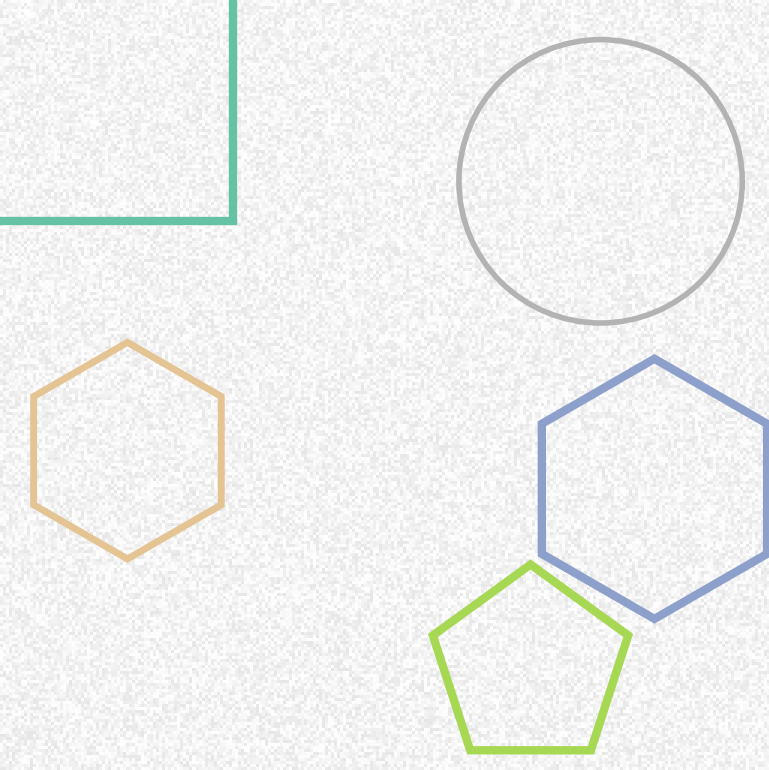[{"shape": "square", "thickness": 3, "radius": 0.84, "center": [0.133, 0.882]}, {"shape": "hexagon", "thickness": 3, "radius": 0.84, "center": [0.85, 0.365]}, {"shape": "pentagon", "thickness": 3, "radius": 0.67, "center": [0.689, 0.134]}, {"shape": "hexagon", "thickness": 2.5, "radius": 0.7, "center": [0.166, 0.415]}, {"shape": "circle", "thickness": 2, "radius": 0.92, "center": [0.78, 0.765]}]